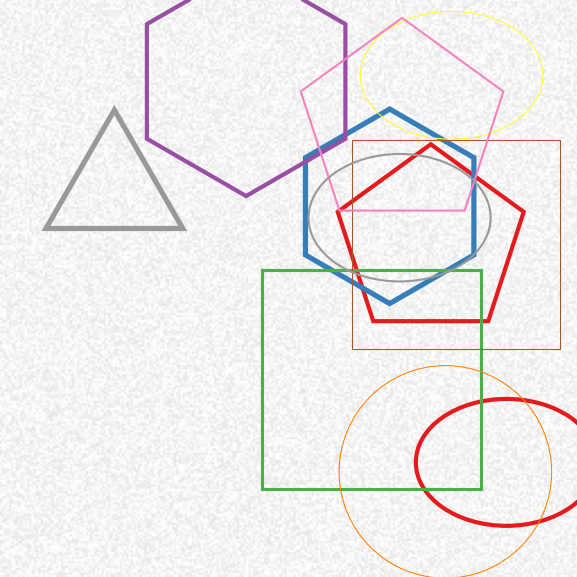[{"shape": "pentagon", "thickness": 2, "radius": 0.85, "center": [0.746, 0.58]}, {"shape": "oval", "thickness": 2, "radius": 0.78, "center": [0.877, 0.198]}, {"shape": "hexagon", "thickness": 2.5, "radius": 0.84, "center": [0.675, 0.642]}, {"shape": "square", "thickness": 1.5, "radius": 0.95, "center": [0.643, 0.342]}, {"shape": "hexagon", "thickness": 2, "radius": 0.99, "center": [0.426, 0.858]}, {"shape": "circle", "thickness": 0.5, "radius": 0.92, "center": [0.771, 0.182]}, {"shape": "oval", "thickness": 0.5, "radius": 0.79, "center": [0.782, 0.869]}, {"shape": "square", "thickness": 0.5, "radius": 0.9, "center": [0.79, 0.576]}, {"shape": "pentagon", "thickness": 1, "radius": 0.92, "center": [0.696, 0.784]}, {"shape": "oval", "thickness": 1, "radius": 0.79, "center": [0.692, 0.622]}, {"shape": "triangle", "thickness": 2.5, "radius": 0.68, "center": [0.198, 0.672]}]